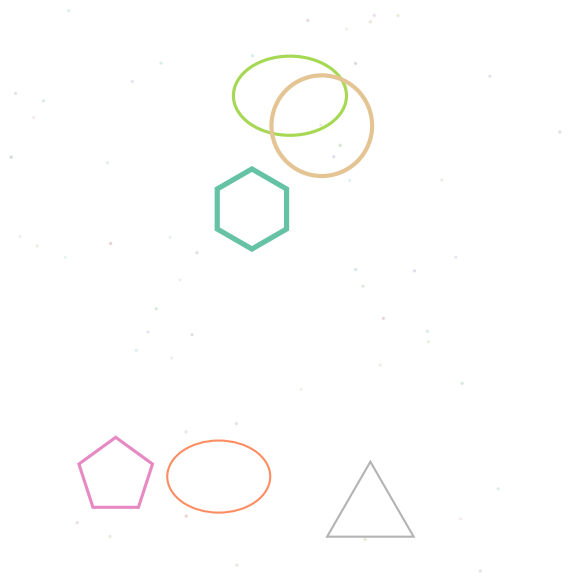[{"shape": "hexagon", "thickness": 2.5, "radius": 0.35, "center": [0.436, 0.637]}, {"shape": "oval", "thickness": 1, "radius": 0.45, "center": [0.379, 0.174]}, {"shape": "pentagon", "thickness": 1.5, "radius": 0.33, "center": [0.2, 0.175]}, {"shape": "oval", "thickness": 1.5, "radius": 0.49, "center": [0.502, 0.833]}, {"shape": "circle", "thickness": 2, "radius": 0.44, "center": [0.557, 0.781]}, {"shape": "triangle", "thickness": 1, "radius": 0.43, "center": [0.641, 0.113]}]